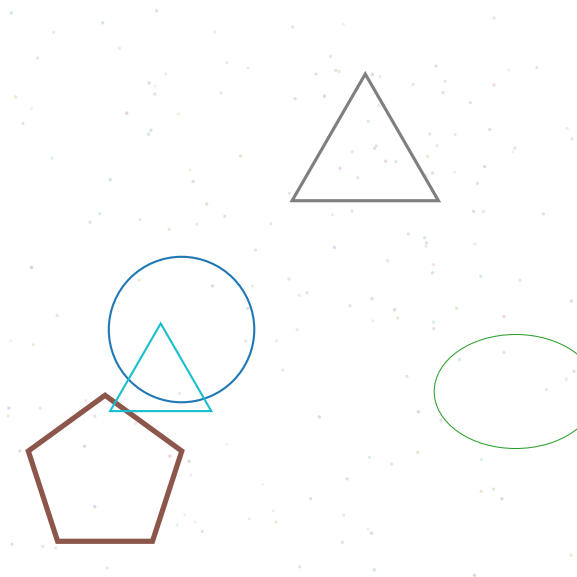[{"shape": "circle", "thickness": 1, "radius": 0.63, "center": [0.314, 0.429]}, {"shape": "oval", "thickness": 0.5, "radius": 0.71, "center": [0.893, 0.321]}, {"shape": "pentagon", "thickness": 2.5, "radius": 0.7, "center": [0.182, 0.175]}, {"shape": "triangle", "thickness": 1.5, "radius": 0.73, "center": [0.633, 0.725]}, {"shape": "triangle", "thickness": 1, "radius": 0.51, "center": [0.278, 0.338]}]